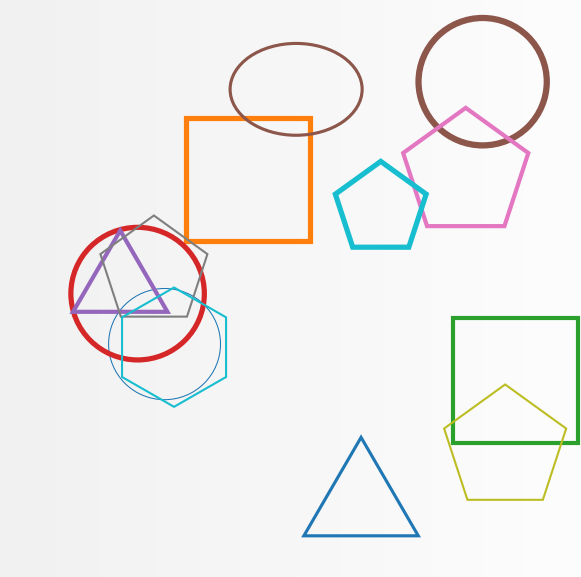[{"shape": "triangle", "thickness": 1.5, "radius": 0.57, "center": [0.621, 0.128]}, {"shape": "circle", "thickness": 0.5, "radius": 0.48, "center": [0.283, 0.403]}, {"shape": "square", "thickness": 2.5, "radius": 0.53, "center": [0.427, 0.689]}, {"shape": "square", "thickness": 2, "radius": 0.54, "center": [0.887, 0.34]}, {"shape": "circle", "thickness": 2.5, "radius": 0.57, "center": [0.237, 0.491]}, {"shape": "triangle", "thickness": 2, "radius": 0.47, "center": [0.207, 0.506]}, {"shape": "oval", "thickness": 1.5, "radius": 0.57, "center": [0.509, 0.844]}, {"shape": "circle", "thickness": 3, "radius": 0.55, "center": [0.83, 0.858]}, {"shape": "pentagon", "thickness": 2, "radius": 0.57, "center": [0.801, 0.699]}, {"shape": "pentagon", "thickness": 1, "radius": 0.48, "center": [0.265, 0.529]}, {"shape": "pentagon", "thickness": 1, "radius": 0.55, "center": [0.869, 0.223]}, {"shape": "hexagon", "thickness": 1, "radius": 0.52, "center": [0.299, 0.398]}, {"shape": "pentagon", "thickness": 2.5, "radius": 0.41, "center": [0.655, 0.638]}]